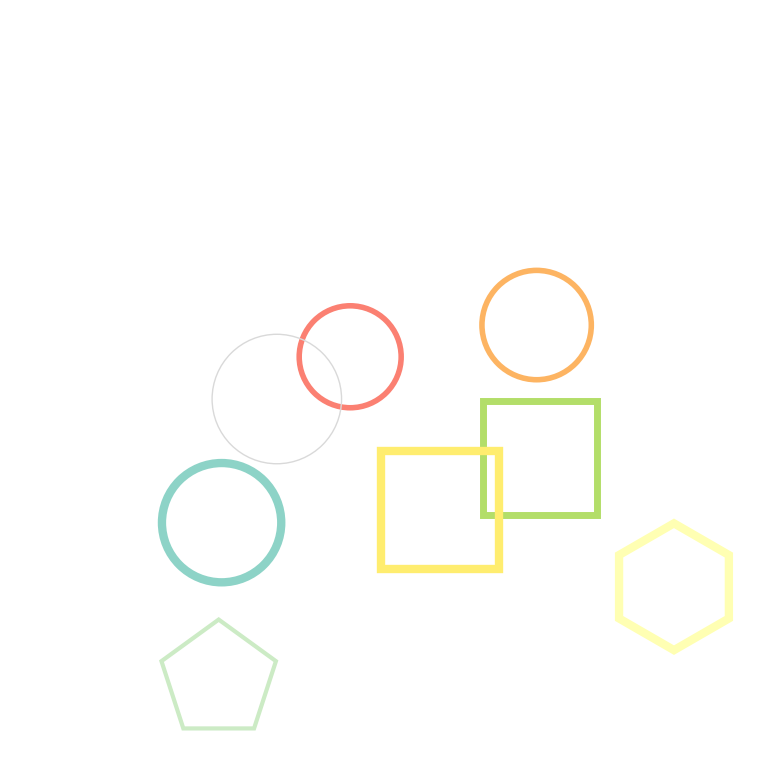[{"shape": "circle", "thickness": 3, "radius": 0.39, "center": [0.288, 0.321]}, {"shape": "hexagon", "thickness": 3, "radius": 0.41, "center": [0.875, 0.238]}, {"shape": "circle", "thickness": 2, "radius": 0.33, "center": [0.455, 0.537]}, {"shape": "circle", "thickness": 2, "radius": 0.36, "center": [0.697, 0.578]}, {"shape": "square", "thickness": 2.5, "radius": 0.37, "center": [0.702, 0.406]}, {"shape": "circle", "thickness": 0.5, "radius": 0.42, "center": [0.36, 0.482]}, {"shape": "pentagon", "thickness": 1.5, "radius": 0.39, "center": [0.284, 0.117]}, {"shape": "square", "thickness": 3, "radius": 0.38, "center": [0.571, 0.337]}]